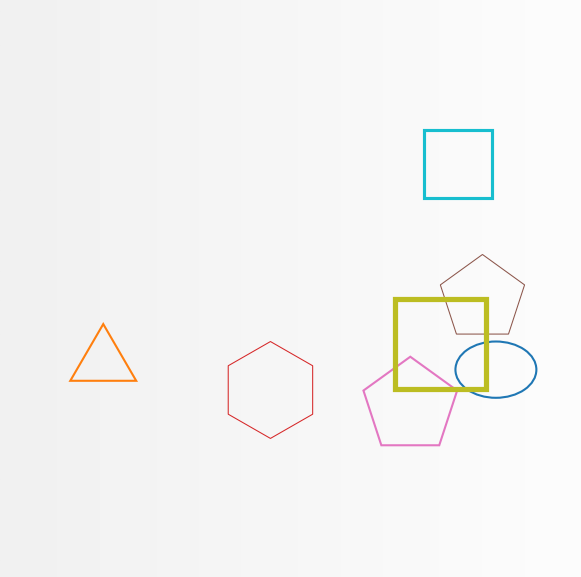[{"shape": "oval", "thickness": 1, "radius": 0.35, "center": [0.853, 0.359]}, {"shape": "triangle", "thickness": 1, "radius": 0.33, "center": [0.178, 0.373]}, {"shape": "hexagon", "thickness": 0.5, "radius": 0.42, "center": [0.465, 0.324]}, {"shape": "pentagon", "thickness": 0.5, "radius": 0.38, "center": [0.83, 0.482]}, {"shape": "pentagon", "thickness": 1, "radius": 0.42, "center": [0.706, 0.297]}, {"shape": "square", "thickness": 2.5, "radius": 0.39, "center": [0.757, 0.404]}, {"shape": "square", "thickness": 1.5, "radius": 0.29, "center": [0.788, 0.715]}]